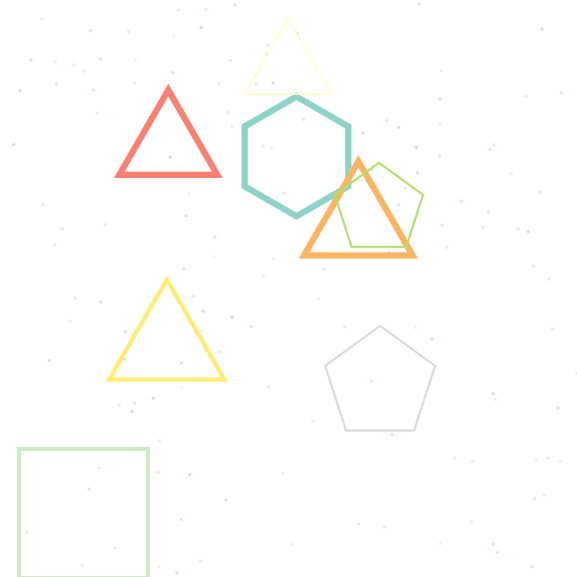[{"shape": "hexagon", "thickness": 3, "radius": 0.52, "center": [0.513, 0.728]}, {"shape": "triangle", "thickness": 0.5, "radius": 0.44, "center": [0.499, 0.879]}, {"shape": "triangle", "thickness": 3, "radius": 0.49, "center": [0.291, 0.745]}, {"shape": "triangle", "thickness": 3, "radius": 0.54, "center": [0.621, 0.611]}, {"shape": "pentagon", "thickness": 1, "radius": 0.4, "center": [0.656, 0.637]}, {"shape": "pentagon", "thickness": 1, "radius": 0.5, "center": [0.658, 0.335]}, {"shape": "square", "thickness": 2, "radius": 0.56, "center": [0.145, 0.11]}, {"shape": "triangle", "thickness": 2, "radius": 0.58, "center": [0.289, 0.4]}]